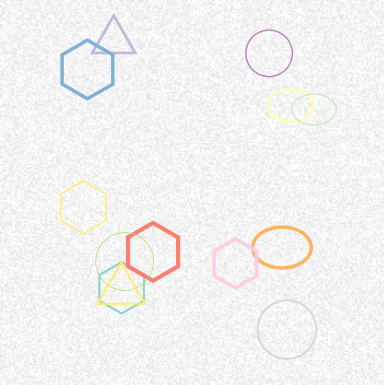[{"shape": "hexagon", "thickness": 1.5, "radius": 0.33, "center": [0.316, 0.252]}, {"shape": "oval", "thickness": 1.5, "radius": 0.3, "center": [0.755, 0.726]}, {"shape": "triangle", "thickness": 2, "radius": 0.32, "center": [0.296, 0.895]}, {"shape": "hexagon", "thickness": 3, "radius": 0.38, "center": [0.397, 0.346]}, {"shape": "hexagon", "thickness": 2.5, "radius": 0.38, "center": [0.227, 0.82]}, {"shape": "oval", "thickness": 2.5, "radius": 0.38, "center": [0.733, 0.357]}, {"shape": "circle", "thickness": 0.5, "radius": 0.38, "center": [0.324, 0.321]}, {"shape": "hexagon", "thickness": 2.5, "radius": 0.32, "center": [0.611, 0.316]}, {"shape": "circle", "thickness": 1.5, "radius": 0.38, "center": [0.746, 0.144]}, {"shape": "circle", "thickness": 1, "radius": 0.3, "center": [0.699, 0.861]}, {"shape": "oval", "thickness": 1, "radius": 0.29, "center": [0.816, 0.715]}, {"shape": "hexagon", "thickness": 1, "radius": 0.34, "center": [0.217, 0.462]}, {"shape": "triangle", "thickness": 1.5, "radius": 0.36, "center": [0.315, 0.247]}]